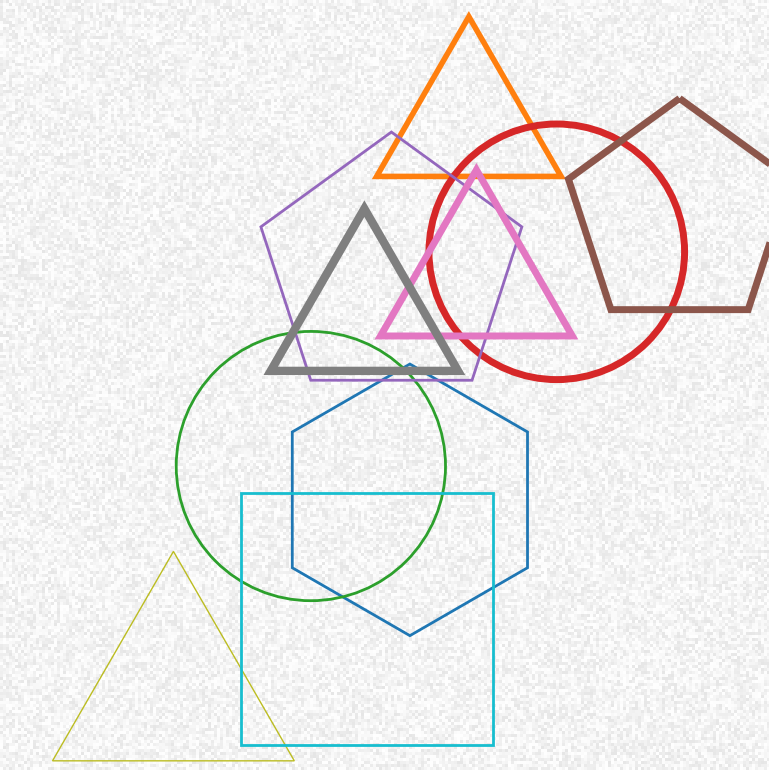[{"shape": "hexagon", "thickness": 1, "radius": 0.88, "center": [0.532, 0.351]}, {"shape": "triangle", "thickness": 2, "radius": 0.69, "center": [0.609, 0.84]}, {"shape": "circle", "thickness": 1, "radius": 0.87, "center": [0.404, 0.395]}, {"shape": "circle", "thickness": 2.5, "radius": 0.83, "center": [0.723, 0.673]}, {"shape": "pentagon", "thickness": 1, "radius": 0.89, "center": [0.508, 0.65]}, {"shape": "pentagon", "thickness": 2.5, "radius": 0.76, "center": [0.883, 0.721]}, {"shape": "triangle", "thickness": 2.5, "radius": 0.72, "center": [0.619, 0.636]}, {"shape": "triangle", "thickness": 3, "radius": 0.7, "center": [0.473, 0.589]}, {"shape": "triangle", "thickness": 0.5, "radius": 0.91, "center": [0.225, 0.103]}, {"shape": "square", "thickness": 1, "radius": 0.82, "center": [0.477, 0.196]}]